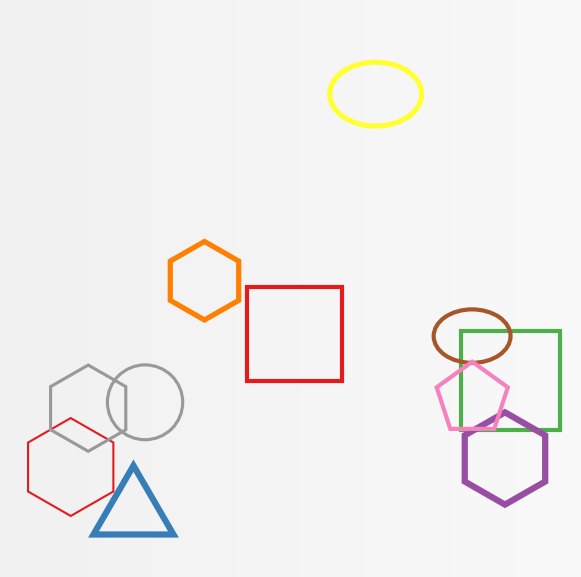[{"shape": "hexagon", "thickness": 1, "radius": 0.42, "center": [0.122, 0.19]}, {"shape": "square", "thickness": 2, "radius": 0.41, "center": [0.507, 0.421]}, {"shape": "triangle", "thickness": 3, "radius": 0.4, "center": [0.23, 0.113]}, {"shape": "square", "thickness": 2, "radius": 0.43, "center": [0.879, 0.341]}, {"shape": "hexagon", "thickness": 3, "radius": 0.4, "center": [0.869, 0.205]}, {"shape": "hexagon", "thickness": 2.5, "radius": 0.34, "center": [0.352, 0.513]}, {"shape": "oval", "thickness": 2.5, "radius": 0.4, "center": [0.646, 0.836]}, {"shape": "oval", "thickness": 2, "radius": 0.33, "center": [0.812, 0.417]}, {"shape": "pentagon", "thickness": 2, "radius": 0.32, "center": [0.812, 0.309]}, {"shape": "circle", "thickness": 1.5, "radius": 0.32, "center": [0.25, 0.303]}, {"shape": "hexagon", "thickness": 1.5, "radius": 0.37, "center": [0.152, 0.292]}]